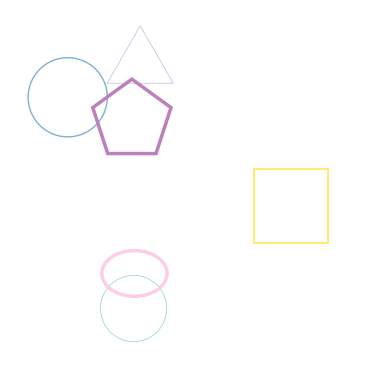[{"shape": "circle", "thickness": 0.5, "radius": 0.43, "center": [0.347, 0.199]}, {"shape": "triangle", "thickness": 0.5, "radius": 0.5, "center": [0.364, 0.833]}, {"shape": "circle", "thickness": 1, "radius": 0.51, "center": [0.176, 0.747]}, {"shape": "oval", "thickness": 2.5, "radius": 0.42, "center": [0.349, 0.29]}, {"shape": "pentagon", "thickness": 2.5, "radius": 0.53, "center": [0.343, 0.688]}, {"shape": "square", "thickness": 1.5, "radius": 0.48, "center": [0.756, 0.465]}]